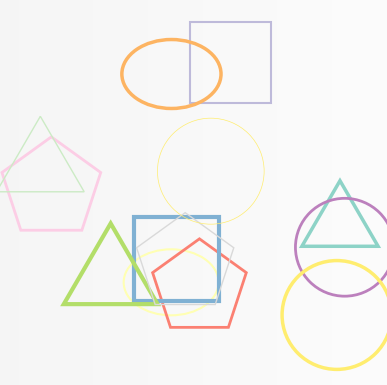[{"shape": "triangle", "thickness": 2.5, "radius": 0.57, "center": [0.877, 0.417]}, {"shape": "oval", "thickness": 1.5, "radius": 0.61, "center": [0.442, 0.267]}, {"shape": "square", "thickness": 1.5, "radius": 0.52, "center": [0.595, 0.837]}, {"shape": "pentagon", "thickness": 2, "radius": 0.64, "center": [0.515, 0.253]}, {"shape": "square", "thickness": 3, "radius": 0.55, "center": [0.455, 0.328]}, {"shape": "oval", "thickness": 2.5, "radius": 0.64, "center": [0.442, 0.808]}, {"shape": "triangle", "thickness": 3, "radius": 0.7, "center": [0.286, 0.28]}, {"shape": "pentagon", "thickness": 2, "radius": 0.67, "center": [0.132, 0.51]}, {"shape": "pentagon", "thickness": 1, "radius": 0.66, "center": [0.478, 0.316]}, {"shape": "circle", "thickness": 2, "radius": 0.64, "center": [0.89, 0.358]}, {"shape": "triangle", "thickness": 1, "radius": 0.65, "center": [0.104, 0.567]}, {"shape": "circle", "thickness": 2.5, "radius": 0.71, "center": [0.869, 0.182]}, {"shape": "circle", "thickness": 0.5, "radius": 0.69, "center": [0.544, 0.555]}]